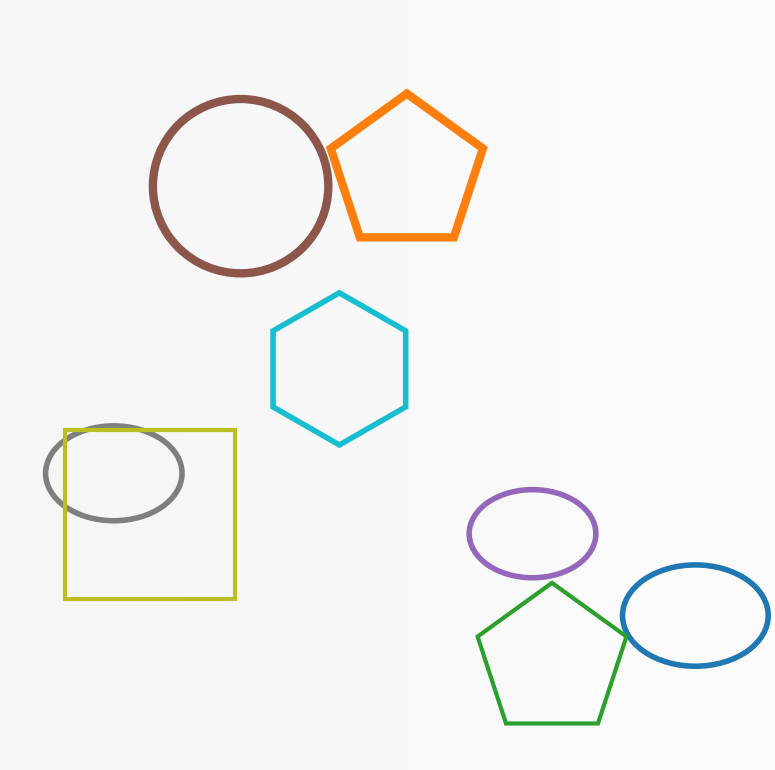[{"shape": "oval", "thickness": 2, "radius": 0.47, "center": [0.897, 0.201]}, {"shape": "pentagon", "thickness": 3, "radius": 0.52, "center": [0.525, 0.775]}, {"shape": "pentagon", "thickness": 1.5, "radius": 0.5, "center": [0.712, 0.142]}, {"shape": "oval", "thickness": 2, "radius": 0.41, "center": [0.687, 0.307]}, {"shape": "circle", "thickness": 3, "radius": 0.57, "center": [0.31, 0.758]}, {"shape": "oval", "thickness": 2, "radius": 0.44, "center": [0.147, 0.385]}, {"shape": "square", "thickness": 1.5, "radius": 0.55, "center": [0.193, 0.332]}, {"shape": "hexagon", "thickness": 2, "radius": 0.49, "center": [0.438, 0.521]}]